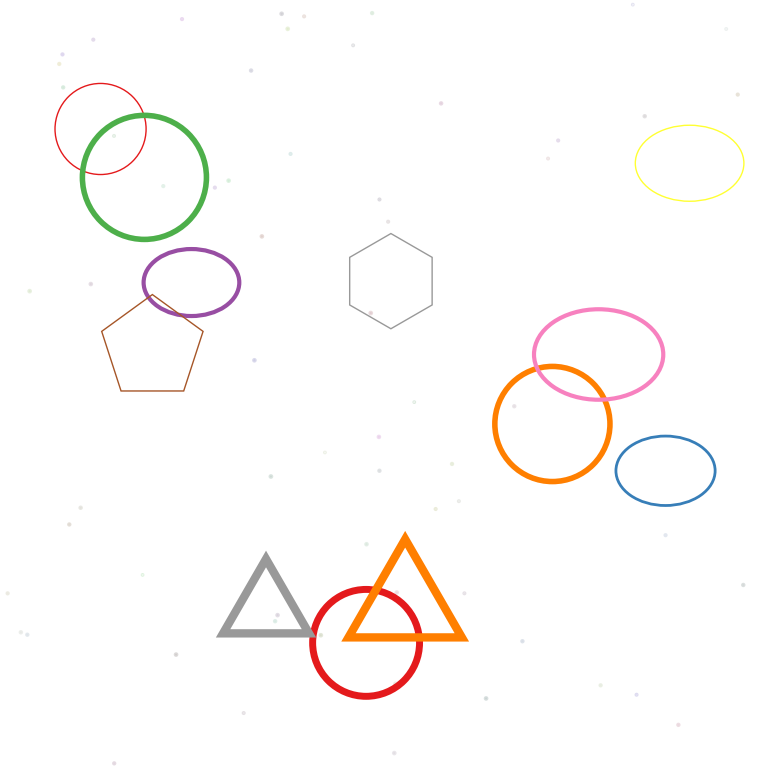[{"shape": "circle", "thickness": 0.5, "radius": 0.3, "center": [0.131, 0.832]}, {"shape": "circle", "thickness": 2.5, "radius": 0.35, "center": [0.475, 0.165]}, {"shape": "oval", "thickness": 1, "radius": 0.32, "center": [0.864, 0.389]}, {"shape": "circle", "thickness": 2, "radius": 0.4, "center": [0.188, 0.77]}, {"shape": "oval", "thickness": 1.5, "radius": 0.31, "center": [0.249, 0.633]}, {"shape": "circle", "thickness": 2, "radius": 0.37, "center": [0.717, 0.449]}, {"shape": "triangle", "thickness": 3, "radius": 0.42, "center": [0.526, 0.215]}, {"shape": "oval", "thickness": 0.5, "radius": 0.35, "center": [0.896, 0.788]}, {"shape": "pentagon", "thickness": 0.5, "radius": 0.35, "center": [0.198, 0.548]}, {"shape": "oval", "thickness": 1.5, "radius": 0.42, "center": [0.777, 0.54]}, {"shape": "hexagon", "thickness": 0.5, "radius": 0.31, "center": [0.508, 0.635]}, {"shape": "triangle", "thickness": 3, "radius": 0.32, "center": [0.345, 0.21]}]